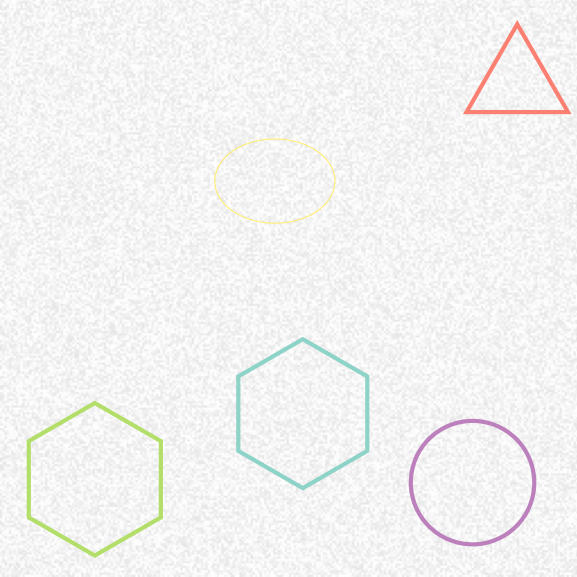[{"shape": "hexagon", "thickness": 2, "radius": 0.64, "center": [0.524, 0.283]}, {"shape": "triangle", "thickness": 2, "radius": 0.51, "center": [0.896, 0.856]}, {"shape": "hexagon", "thickness": 2, "radius": 0.66, "center": [0.164, 0.169]}, {"shape": "circle", "thickness": 2, "radius": 0.53, "center": [0.818, 0.163]}, {"shape": "oval", "thickness": 0.5, "radius": 0.52, "center": [0.476, 0.686]}]